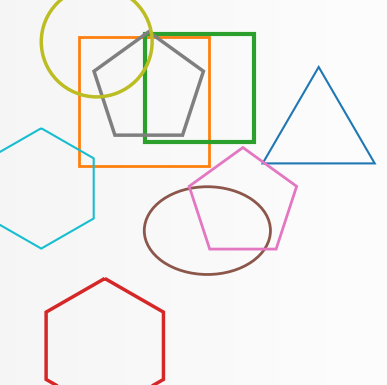[{"shape": "triangle", "thickness": 1.5, "radius": 0.83, "center": [0.822, 0.659]}, {"shape": "square", "thickness": 2, "radius": 0.84, "center": [0.372, 0.736]}, {"shape": "square", "thickness": 3, "radius": 0.7, "center": [0.515, 0.772]}, {"shape": "hexagon", "thickness": 2.5, "radius": 0.87, "center": [0.27, 0.102]}, {"shape": "oval", "thickness": 2, "radius": 0.81, "center": [0.535, 0.401]}, {"shape": "pentagon", "thickness": 2, "radius": 0.73, "center": [0.627, 0.471]}, {"shape": "pentagon", "thickness": 2.5, "radius": 0.74, "center": [0.384, 0.769]}, {"shape": "circle", "thickness": 2.5, "radius": 0.72, "center": [0.25, 0.891]}, {"shape": "hexagon", "thickness": 1.5, "radius": 0.78, "center": [0.106, 0.511]}]